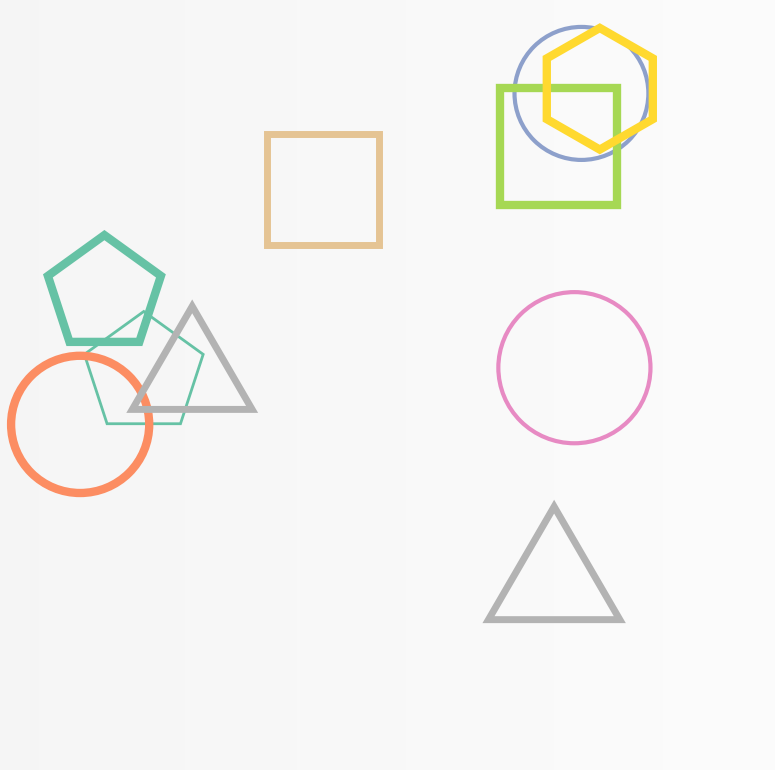[{"shape": "pentagon", "thickness": 3, "radius": 0.38, "center": [0.135, 0.618]}, {"shape": "pentagon", "thickness": 1, "radius": 0.4, "center": [0.186, 0.515]}, {"shape": "circle", "thickness": 3, "radius": 0.45, "center": [0.103, 0.449]}, {"shape": "circle", "thickness": 1.5, "radius": 0.43, "center": [0.75, 0.879]}, {"shape": "circle", "thickness": 1.5, "radius": 0.49, "center": [0.741, 0.522]}, {"shape": "square", "thickness": 3, "radius": 0.38, "center": [0.721, 0.81]}, {"shape": "hexagon", "thickness": 3, "radius": 0.39, "center": [0.774, 0.885]}, {"shape": "square", "thickness": 2.5, "radius": 0.36, "center": [0.417, 0.754]}, {"shape": "triangle", "thickness": 2.5, "radius": 0.45, "center": [0.248, 0.513]}, {"shape": "triangle", "thickness": 2.5, "radius": 0.49, "center": [0.715, 0.244]}]